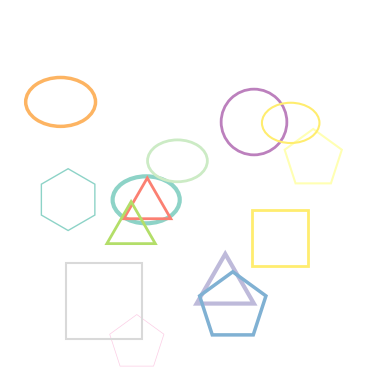[{"shape": "oval", "thickness": 3, "radius": 0.44, "center": [0.38, 0.481]}, {"shape": "hexagon", "thickness": 1, "radius": 0.4, "center": [0.177, 0.482]}, {"shape": "pentagon", "thickness": 1.5, "radius": 0.39, "center": [0.814, 0.587]}, {"shape": "triangle", "thickness": 3, "radius": 0.43, "center": [0.585, 0.254]}, {"shape": "triangle", "thickness": 2, "radius": 0.35, "center": [0.383, 0.467]}, {"shape": "pentagon", "thickness": 2.5, "radius": 0.45, "center": [0.605, 0.203]}, {"shape": "oval", "thickness": 2.5, "radius": 0.45, "center": [0.157, 0.735]}, {"shape": "triangle", "thickness": 2, "radius": 0.36, "center": [0.341, 0.404]}, {"shape": "pentagon", "thickness": 0.5, "radius": 0.37, "center": [0.355, 0.109]}, {"shape": "square", "thickness": 1.5, "radius": 0.49, "center": [0.269, 0.218]}, {"shape": "circle", "thickness": 2, "radius": 0.43, "center": [0.66, 0.683]}, {"shape": "oval", "thickness": 2, "radius": 0.39, "center": [0.461, 0.582]}, {"shape": "oval", "thickness": 1.5, "radius": 0.37, "center": [0.755, 0.681]}, {"shape": "square", "thickness": 2, "radius": 0.36, "center": [0.728, 0.382]}]